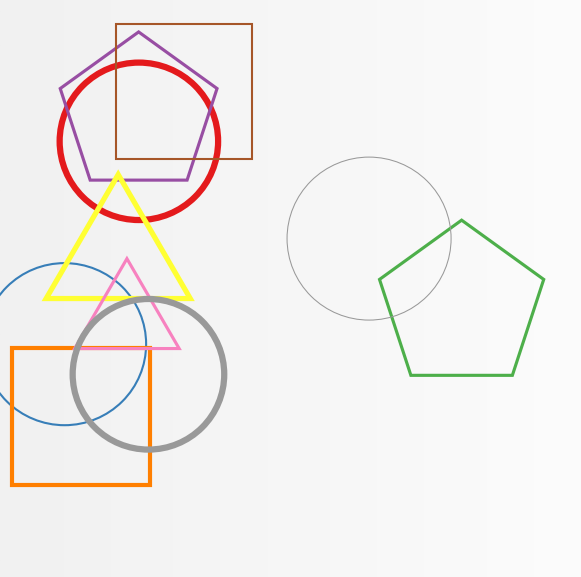[{"shape": "circle", "thickness": 3, "radius": 0.68, "center": [0.239, 0.754]}, {"shape": "circle", "thickness": 1, "radius": 0.7, "center": [0.111, 0.403]}, {"shape": "pentagon", "thickness": 1.5, "radius": 0.74, "center": [0.794, 0.469]}, {"shape": "pentagon", "thickness": 1.5, "radius": 0.71, "center": [0.239, 0.802]}, {"shape": "square", "thickness": 2, "radius": 0.59, "center": [0.14, 0.278]}, {"shape": "triangle", "thickness": 2.5, "radius": 0.72, "center": [0.203, 0.554]}, {"shape": "square", "thickness": 1, "radius": 0.58, "center": [0.317, 0.841]}, {"shape": "triangle", "thickness": 1.5, "radius": 0.52, "center": [0.218, 0.447]}, {"shape": "circle", "thickness": 0.5, "radius": 0.71, "center": [0.635, 0.586]}, {"shape": "circle", "thickness": 3, "radius": 0.65, "center": [0.255, 0.351]}]